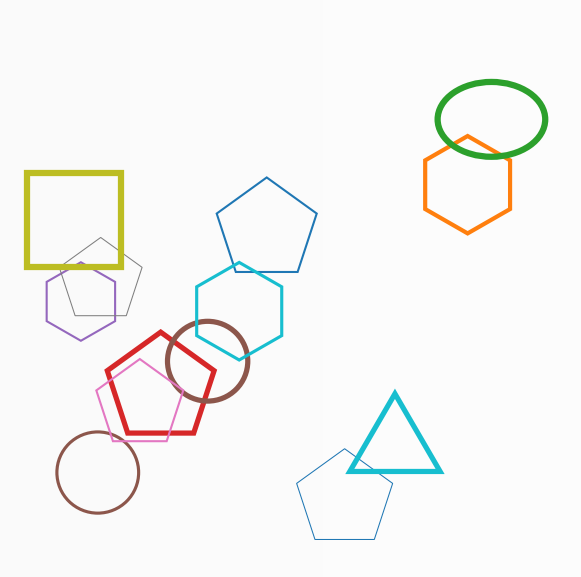[{"shape": "pentagon", "thickness": 0.5, "radius": 0.43, "center": [0.593, 0.135]}, {"shape": "pentagon", "thickness": 1, "radius": 0.45, "center": [0.459, 0.601]}, {"shape": "hexagon", "thickness": 2, "radius": 0.42, "center": [0.805, 0.679]}, {"shape": "oval", "thickness": 3, "radius": 0.46, "center": [0.845, 0.792]}, {"shape": "pentagon", "thickness": 2.5, "radius": 0.48, "center": [0.276, 0.327]}, {"shape": "hexagon", "thickness": 1, "radius": 0.34, "center": [0.139, 0.477]}, {"shape": "circle", "thickness": 1.5, "radius": 0.35, "center": [0.168, 0.181]}, {"shape": "circle", "thickness": 2.5, "radius": 0.35, "center": [0.357, 0.374]}, {"shape": "pentagon", "thickness": 1, "radius": 0.39, "center": [0.241, 0.299]}, {"shape": "pentagon", "thickness": 0.5, "radius": 0.37, "center": [0.173, 0.513]}, {"shape": "square", "thickness": 3, "radius": 0.4, "center": [0.128, 0.618]}, {"shape": "hexagon", "thickness": 1.5, "radius": 0.42, "center": [0.412, 0.46]}, {"shape": "triangle", "thickness": 2.5, "radius": 0.45, "center": [0.679, 0.228]}]